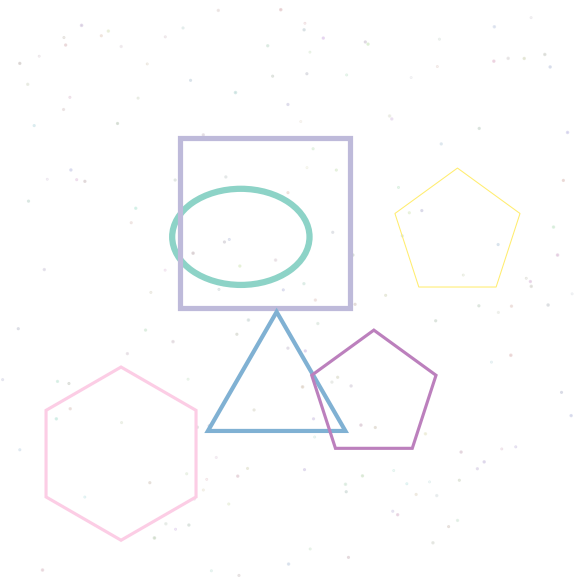[{"shape": "oval", "thickness": 3, "radius": 0.59, "center": [0.417, 0.589]}, {"shape": "square", "thickness": 2.5, "radius": 0.74, "center": [0.459, 0.614]}, {"shape": "triangle", "thickness": 2, "radius": 0.69, "center": [0.479, 0.322]}, {"shape": "hexagon", "thickness": 1.5, "radius": 0.75, "center": [0.21, 0.214]}, {"shape": "pentagon", "thickness": 1.5, "radius": 0.57, "center": [0.647, 0.314]}, {"shape": "pentagon", "thickness": 0.5, "radius": 0.57, "center": [0.792, 0.594]}]